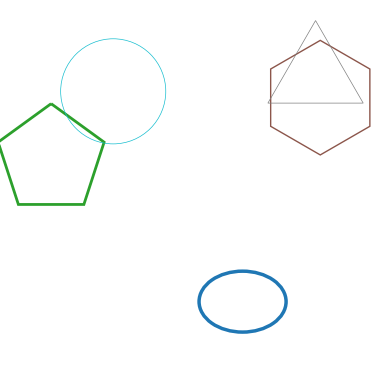[{"shape": "oval", "thickness": 2.5, "radius": 0.57, "center": [0.63, 0.217]}, {"shape": "pentagon", "thickness": 2, "radius": 0.72, "center": [0.133, 0.586]}, {"shape": "hexagon", "thickness": 1, "radius": 0.74, "center": [0.832, 0.746]}, {"shape": "triangle", "thickness": 0.5, "radius": 0.71, "center": [0.82, 0.804]}, {"shape": "circle", "thickness": 0.5, "radius": 0.68, "center": [0.294, 0.763]}]